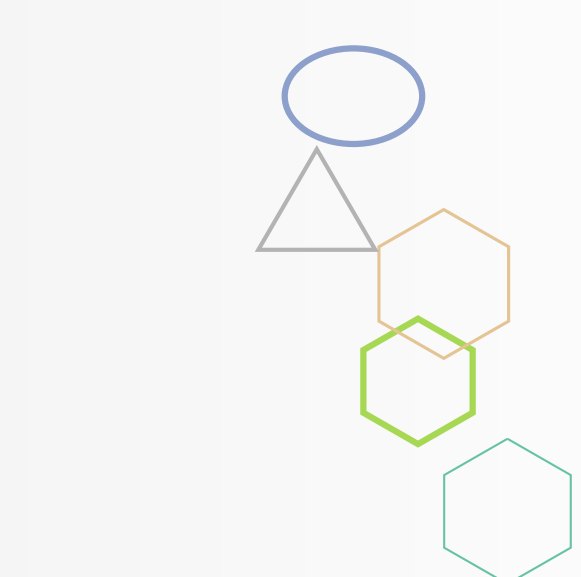[{"shape": "hexagon", "thickness": 1, "radius": 0.63, "center": [0.873, 0.114]}, {"shape": "oval", "thickness": 3, "radius": 0.59, "center": [0.608, 0.833]}, {"shape": "hexagon", "thickness": 3, "radius": 0.54, "center": [0.719, 0.339]}, {"shape": "hexagon", "thickness": 1.5, "radius": 0.64, "center": [0.763, 0.507]}, {"shape": "triangle", "thickness": 2, "radius": 0.58, "center": [0.545, 0.625]}]